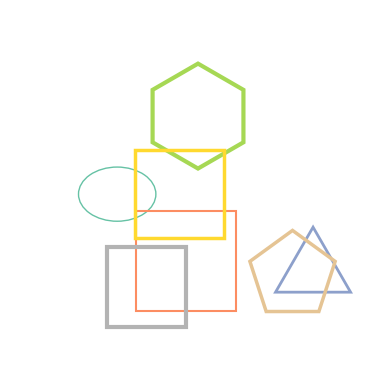[{"shape": "oval", "thickness": 1, "radius": 0.5, "center": [0.304, 0.496]}, {"shape": "square", "thickness": 1.5, "radius": 0.65, "center": [0.483, 0.323]}, {"shape": "triangle", "thickness": 2, "radius": 0.56, "center": [0.813, 0.297]}, {"shape": "hexagon", "thickness": 3, "radius": 0.68, "center": [0.514, 0.698]}, {"shape": "square", "thickness": 2.5, "radius": 0.57, "center": [0.466, 0.495]}, {"shape": "pentagon", "thickness": 2.5, "radius": 0.58, "center": [0.76, 0.285]}, {"shape": "square", "thickness": 3, "radius": 0.51, "center": [0.381, 0.254]}]